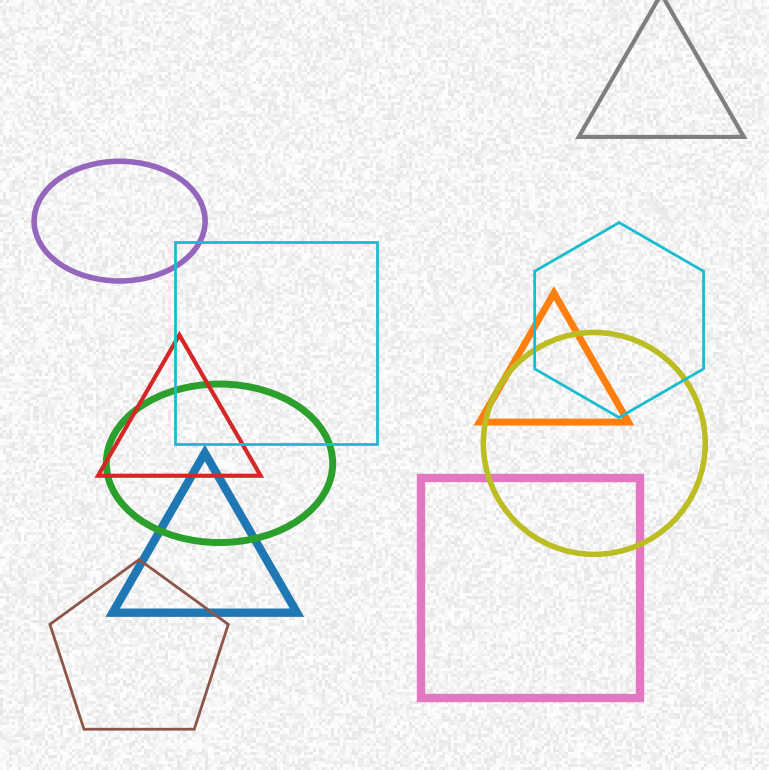[{"shape": "triangle", "thickness": 3, "radius": 0.69, "center": [0.266, 0.273]}, {"shape": "triangle", "thickness": 2.5, "radius": 0.56, "center": [0.719, 0.508]}, {"shape": "oval", "thickness": 2.5, "radius": 0.74, "center": [0.285, 0.398]}, {"shape": "triangle", "thickness": 1.5, "radius": 0.61, "center": [0.233, 0.443]}, {"shape": "oval", "thickness": 2, "radius": 0.56, "center": [0.155, 0.713]}, {"shape": "pentagon", "thickness": 1, "radius": 0.61, "center": [0.181, 0.151]}, {"shape": "square", "thickness": 3, "radius": 0.71, "center": [0.689, 0.236]}, {"shape": "triangle", "thickness": 1.5, "radius": 0.62, "center": [0.859, 0.884]}, {"shape": "circle", "thickness": 2, "radius": 0.72, "center": [0.772, 0.424]}, {"shape": "square", "thickness": 1, "radius": 0.66, "center": [0.359, 0.554]}, {"shape": "hexagon", "thickness": 1, "radius": 0.63, "center": [0.804, 0.584]}]